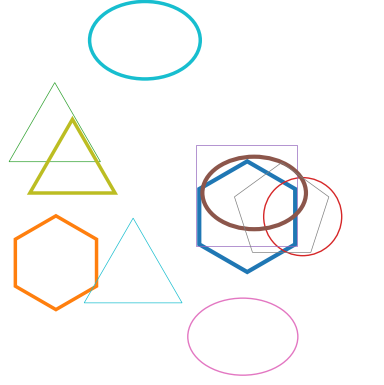[{"shape": "hexagon", "thickness": 3, "radius": 0.72, "center": [0.642, 0.437]}, {"shape": "hexagon", "thickness": 2.5, "radius": 0.61, "center": [0.145, 0.318]}, {"shape": "triangle", "thickness": 0.5, "radius": 0.69, "center": [0.142, 0.648]}, {"shape": "circle", "thickness": 1, "radius": 0.51, "center": [0.786, 0.437]}, {"shape": "square", "thickness": 0.5, "radius": 0.66, "center": [0.639, 0.493]}, {"shape": "oval", "thickness": 3, "radius": 0.67, "center": [0.66, 0.499]}, {"shape": "oval", "thickness": 1, "radius": 0.71, "center": [0.631, 0.126]}, {"shape": "pentagon", "thickness": 0.5, "radius": 0.64, "center": [0.732, 0.449]}, {"shape": "triangle", "thickness": 2.5, "radius": 0.64, "center": [0.188, 0.563]}, {"shape": "triangle", "thickness": 0.5, "radius": 0.73, "center": [0.346, 0.287]}, {"shape": "oval", "thickness": 2.5, "radius": 0.72, "center": [0.376, 0.896]}]